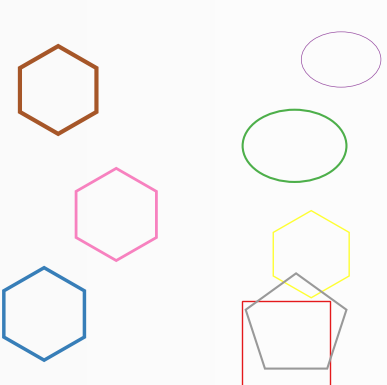[{"shape": "square", "thickness": 1, "radius": 0.57, "center": [0.738, 0.103]}, {"shape": "hexagon", "thickness": 2.5, "radius": 0.6, "center": [0.114, 0.185]}, {"shape": "oval", "thickness": 1.5, "radius": 0.67, "center": [0.76, 0.621]}, {"shape": "oval", "thickness": 0.5, "radius": 0.51, "center": [0.88, 0.845]}, {"shape": "hexagon", "thickness": 1, "radius": 0.57, "center": [0.803, 0.34]}, {"shape": "hexagon", "thickness": 3, "radius": 0.57, "center": [0.15, 0.766]}, {"shape": "hexagon", "thickness": 2, "radius": 0.6, "center": [0.3, 0.443]}, {"shape": "pentagon", "thickness": 1.5, "radius": 0.68, "center": [0.764, 0.153]}]